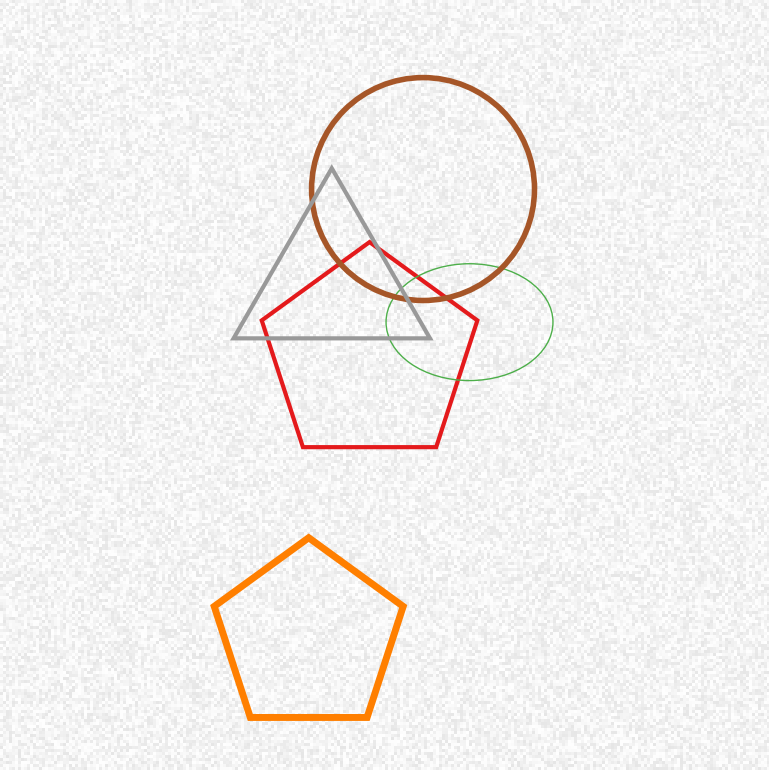[{"shape": "pentagon", "thickness": 1.5, "radius": 0.74, "center": [0.48, 0.538]}, {"shape": "oval", "thickness": 0.5, "radius": 0.54, "center": [0.61, 0.582]}, {"shape": "pentagon", "thickness": 2.5, "radius": 0.65, "center": [0.401, 0.173]}, {"shape": "circle", "thickness": 2, "radius": 0.72, "center": [0.549, 0.754]}, {"shape": "triangle", "thickness": 1.5, "radius": 0.74, "center": [0.431, 0.634]}]